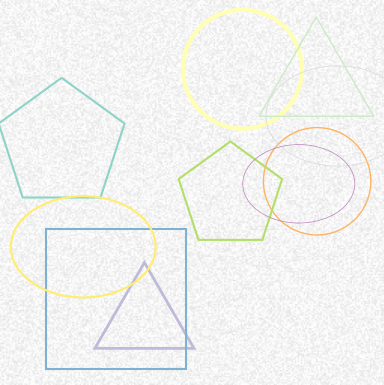[{"shape": "pentagon", "thickness": 1.5, "radius": 0.86, "center": [0.16, 0.626]}, {"shape": "circle", "thickness": 3, "radius": 0.77, "center": [0.63, 0.82]}, {"shape": "triangle", "thickness": 2, "radius": 0.74, "center": [0.375, 0.169]}, {"shape": "square", "thickness": 1.5, "radius": 0.91, "center": [0.302, 0.223]}, {"shape": "circle", "thickness": 1, "radius": 0.7, "center": [0.824, 0.529]}, {"shape": "pentagon", "thickness": 1.5, "radius": 0.71, "center": [0.598, 0.491]}, {"shape": "oval", "thickness": 0.5, "radius": 0.93, "center": [0.877, 0.699]}, {"shape": "oval", "thickness": 0.5, "radius": 0.73, "center": [0.776, 0.523]}, {"shape": "triangle", "thickness": 1, "radius": 0.86, "center": [0.821, 0.784]}, {"shape": "oval", "thickness": 1.5, "radius": 0.94, "center": [0.216, 0.359]}]